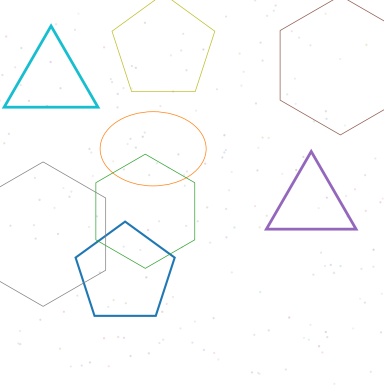[{"shape": "pentagon", "thickness": 1.5, "radius": 0.68, "center": [0.325, 0.289]}, {"shape": "oval", "thickness": 0.5, "radius": 0.69, "center": [0.398, 0.614]}, {"shape": "hexagon", "thickness": 0.5, "radius": 0.74, "center": [0.377, 0.451]}, {"shape": "triangle", "thickness": 2, "radius": 0.67, "center": [0.808, 0.472]}, {"shape": "hexagon", "thickness": 0.5, "radius": 0.9, "center": [0.884, 0.83]}, {"shape": "hexagon", "thickness": 0.5, "radius": 0.94, "center": [0.112, 0.392]}, {"shape": "pentagon", "thickness": 0.5, "radius": 0.7, "center": [0.424, 0.875]}, {"shape": "triangle", "thickness": 2, "radius": 0.7, "center": [0.133, 0.792]}]